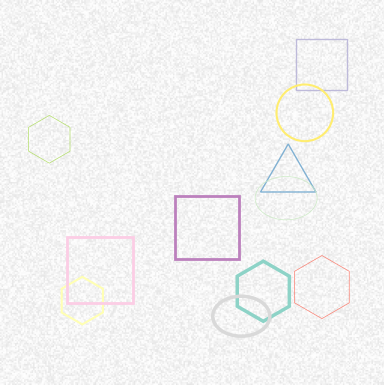[{"shape": "hexagon", "thickness": 2.5, "radius": 0.39, "center": [0.684, 0.244]}, {"shape": "hexagon", "thickness": 1.5, "radius": 0.31, "center": [0.214, 0.219]}, {"shape": "square", "thickness": 1, "radius": 0.33, "center": [0.835, 0.832]}, {"shape": "hexagon", "thickness": 0.5, "radius": 0.41, "center": [0.836, 0.254]}, {"shape": "triangle", "thickness": 1, "radius": 0.42, "center": [0.749, 0.543]}, {"shape": "hexagon", "thickness": 0.5, "radius": 0.31, "center": [0.128, 0.638]}, {"shape": "square", "thickness": 2, "radius": 0.43, "center": [0.26, 0.298]}, {"shape": "oval", "thickness": 2.5, "radius": 0.37, "center": [0.627, 0.179]}, {"shape": "square", "thickness": 2, "radius": 0.41, "center": [0.538, 0.408]}, {"shape": "oval", "thickness": 0.5, "radius": 0.4, "center": [0.743, 0.485]}, {"shape": "circle", "thickness": 1.5, "radius": 0.37, "center": [0.792, 0.707]}]